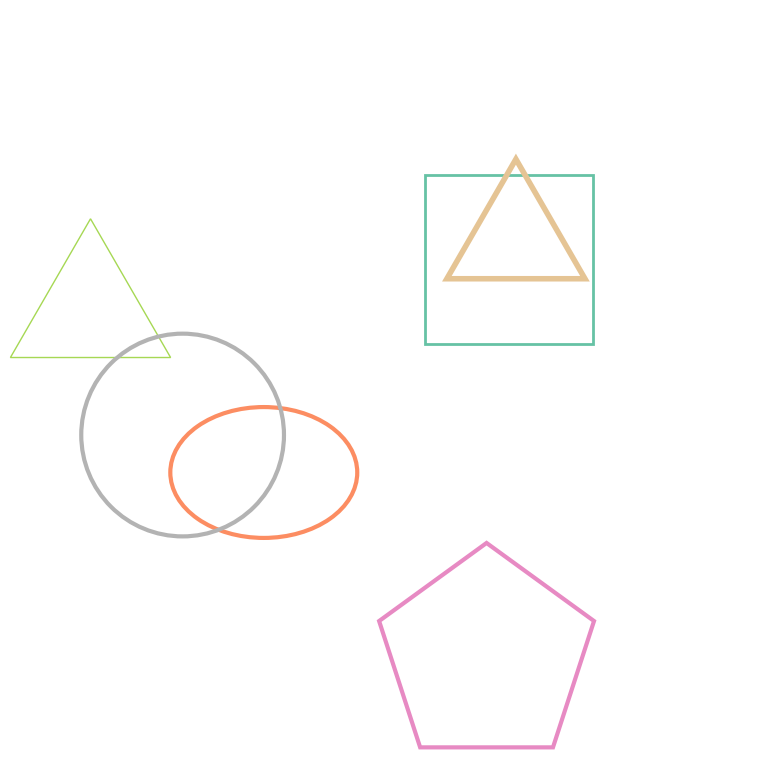[{"shape": "square", "thickness": 1, "radius": 0.55, "center": [0.661, 0.663]}, {"shape": "oval", "thickness": 1.5, "radius": 0.61, "center": [0.343, 0.386]}, {"shape": "pentagon", "thickness": 1.5, "radius": 0.73, "center": [0.632, 0.148]}, {"shape": "triangle", "thickness": 0.5, "radius": 0.6, "center": [0.118, 0.596]}, {"shape": "triangle", "thickness": 2, "radius": 0.52, "center": [0.67, 0.69]}, {"shape": "circle", "thickness": 1.5, "radius": 0.66, "center": [0.237, 0.435]}]